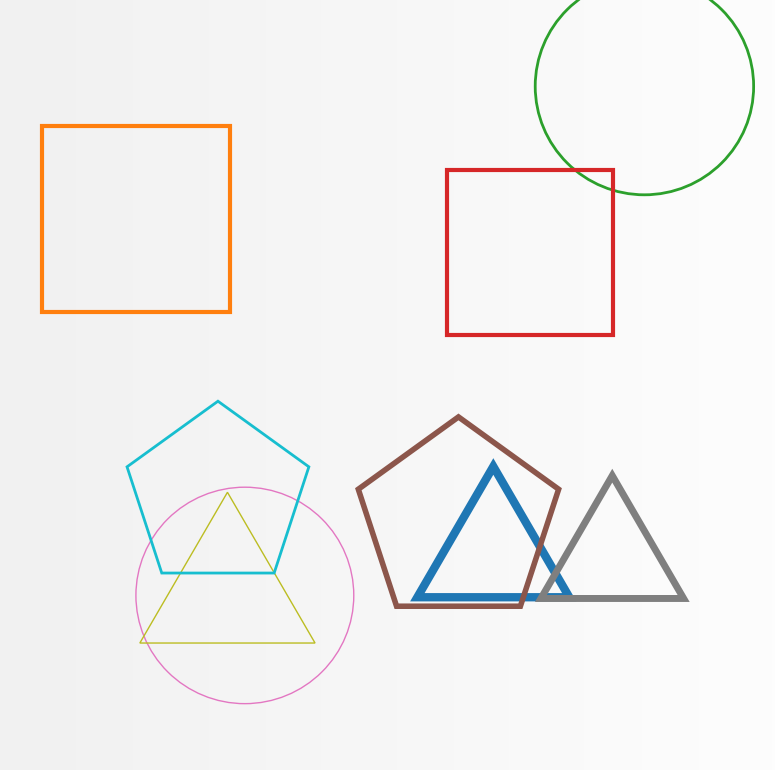[{"shape": "triangle", "thickness": 3, "radius": 0.57, "center": [0.637, 0.281]}, {"shape": "square", "thickness": 1.5, "radius": 0.6, "center": [0.175, 0.716]}, {"shape": "circle", "thickness": 1, "radius": 0.7, "center": [0.832, 0.888]}, {"shape": "square", "thickness": 1.5, "radius": 0.54, "center": [0.684, 0.672]}, {"shape": "pentagon", "thickness": 2, "radius": 0.68, "center": [0.592, 0.323]}, {"shape": "circle", "thickness": 0.5, "radius": 0.7, "center": [0.316, 0.227]}, {"shape": "triangle", "thickness": 2.5, "radius": 0.53, "center": [0.79, 0.276]}, {"shape": "triangle", "thickness": 0.5, "radius": 0.65, "center": [0.293, 0.23]}, {"shape": "pentagon", "thickness": 1, "radius": 0.62, "center": [0.281, 0.356]}]